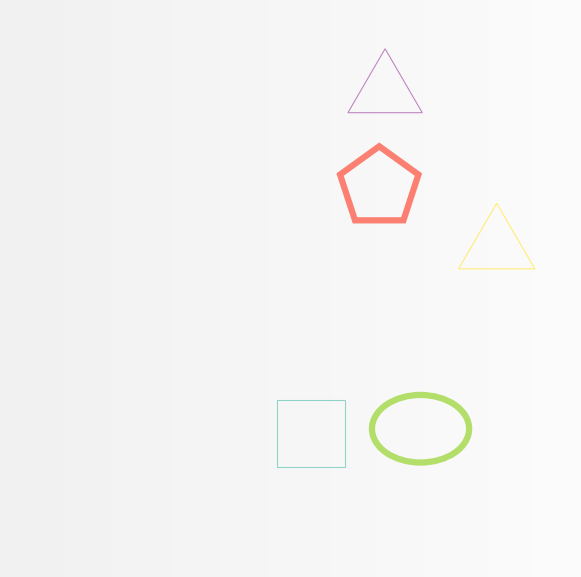[{"shape": "square", "thickness": 0.5, "radius": 0.29, "center": [0.535, 0.248]}, {"shape": "pentagon", "thickness": 3, "radius": 0.35, "center": [0.652, 0.675]}, {"shape": "oval", "thickness": 3, "radius": 0.42, "center": [0.724, 0.257]}, {"shape": "triangle", "thickness": 0.5, "radius": 0.37, "center": [0.663, 0.841]}, {"shape": "triangle", "thickness": 0.5, "radius": 0.38, "center": [0.855, 0.571]}]